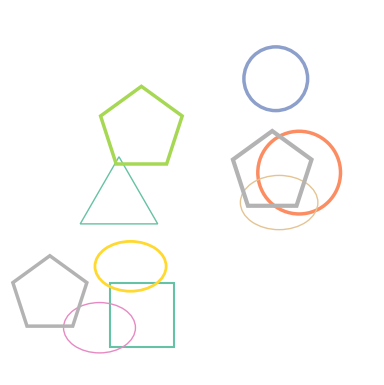[{"shape": "triangle", "thickness": 1, "radius": 0.58, "center": [0.309, 0.477]}, {"shape": "square", "thickness": 1.5, "radius": 0.41, "center": [0.37, 0.183]}, {"shape": "circle", "thickness": 2.5, "radius": 0.54, "center": [0.777, 0.552]}, {"shape": "circle", "thickness": 2.5, "radius": 0.41, "center": [0.716, 0.796]}, {"shape": "oval", "thickness": 1, "radius": 0.47, "center": [0.258, 0.149]}, {"shape": "pentagon", "thickness": 2.5, "radius": 0.56, "center": [0.367, 0.664]}, {"shape": "oval", "thickness": 2, "radius": 0.46, "center": [0.339, 0.308]}, {"shape": "oval", "thickness": 1, "radius": 0.5, "center": [0.725, 0.474]}, {"shape": "pentagon", "thickness": 2.5, "radius": 0.51, "center": [0.129, 0.235]}, {"shape": "pentagon", "thickness": 3, "radius": 0.54, "center": [0.707, 0.552]}]